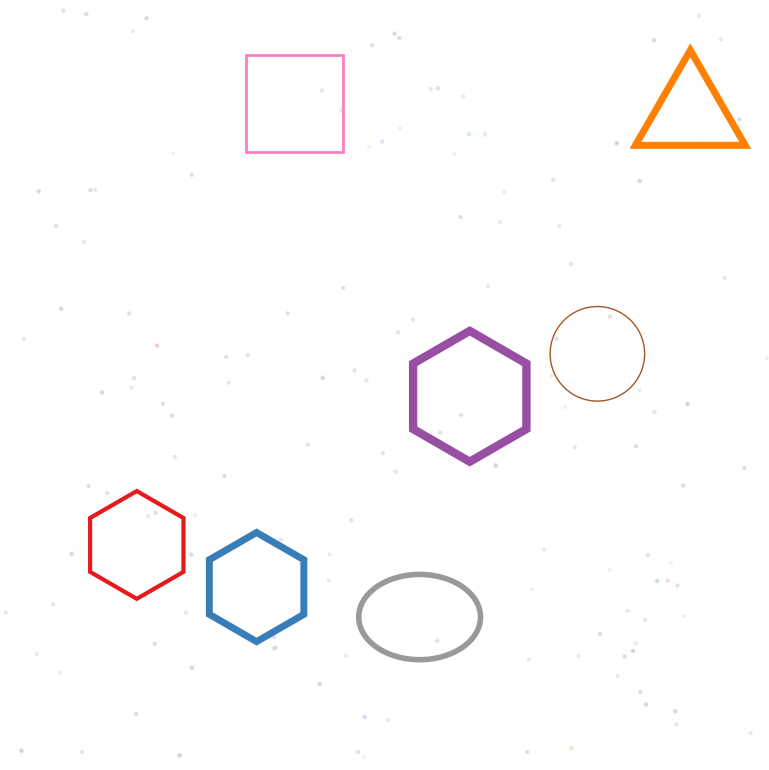[{"shape": "hexagon", "thickness": 1.5, "radius": 0.35, "center": [0.178, 0.292]}, {"shape": "hexagon", "thickness": 2.5, "radius": 0.35, "center": [0.333, 0.238]}, {"shape": "hexagon", "thickness": 3, "radius": 0.42, "center": [0.61, 0.485]}, {"shape": "triangle", "thickness": 2.5, "radius": 0.41, "center": [0.897, 0.852]}, {"shape": "circle", "thickness": 0.5, "radius": 0.31, "center": [0.776, 0.541]}, {"shape": "square", "thickness": 1, "radius": 0.32, "center": [0.383, 0.866]}, {"shape": "oval", "thickness": 2, "radius": 0.4, "center": [0.545, 0.199]}]